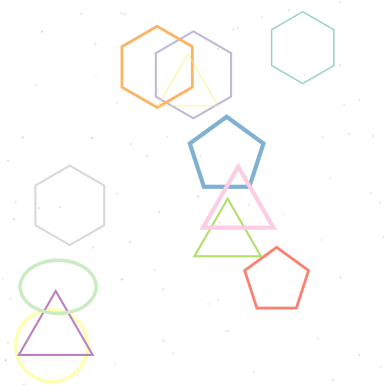[{"shape": "hexagon", "thickness": 1, "radius": 0.47, "center": [0.786, 0.876]}, {"shape": "circle", "thickness": 2.5, "radius": 0.47, "center": [0.134, 0.102]}, {"shape": "hexagon", "thickness": 1.5, "radius": 0.56, "center": [0.502, 0.806]}, {"shape": "pentagon", "thickness": 2, "radius": 0.44, "center": [0.719, 0.27]}, {"shape": "pentagon", "thickness": 3, "radius": 0.5, "center": [0.589, 0.596]}, {"shape": "hexagon", "thickness": 2, "radius": 0.53, "center": [0.408, 0.826]}, {"shape": "triangle", "thickness": 1.5, "radius": 0.5, "center": [0.591, 0.384]}, {"shape": "triangle", "thickness": 3, "radius": 0.53, "center": [0.619, 0.462]}, {"shape": "hexagon", "thickness": 1.5, "radius": 0.52, "center": [0.181, 0.467]}, {"shape": "triangle", "thickness": 1.5, "radius": 0.55, "center": [0.145, 0.133]}, {"shape": "oval", "thickness": 2.5, "radius": 0.49, "center": [0.151, 0.255]}, {"shape": "triangle", "thickness": 0.5, "radius": 0.45, "center": [0.488, 0.77]}]